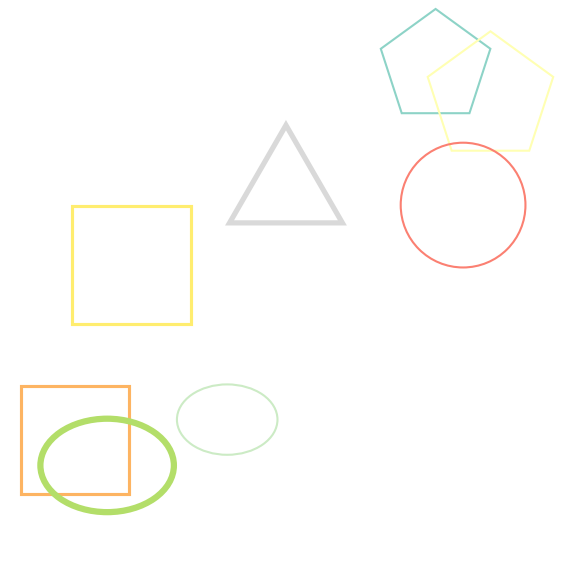[{"shape": "pentagon", "thickness": 1, "radius": 0.5, "center": [0.754, 0.884]}, {"shape": "pentagon", "thickness": 1, "radius": 0.57, "center": [0.849, 0.831]}, {"shape": "circle", "thickness": 1, "radius": 0.54, "center": [0.802, 0.644]}, {"shape": "square", "thickness": 1.5, "radius": 0.47, "center": [0.13, 0.238]}, {"shape": "oval", "thickness": 3, "radius": 0.58, "center": [0.186, 0.193]}, {"shape": "triangle", "thickness": 2.5, "radius": 0.56, "center": [0.495, 0.67]}, {"shape": "oval", "thickness": 1, "radius": 0.44, "center": [0.393, 0.273]}, {"shape": "square", "thickness": 1.5, "radius": 0.51, "center": [0.227, 0.541]}]